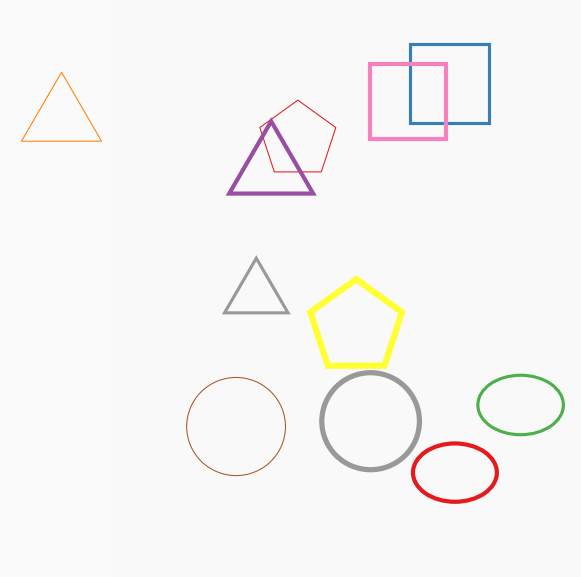[{"shape": "pentagon", "thickness": 0.5, "radius": 0.34, "center": [0.512, 0.757]}, {"shape": "oval", "thickness": 2, "radius": 0.36, "center": [0.783, 0.181]}, {"shape": "square", "thickness": 1.5, "radius": 0.34, "center": [0.773, 0.854]}, {"shape": "oval", "thickness": 1.5, "radius": 0.37, "center": [0.896, 0.298]}, {"shape": "triangle", "thickness": 2, "radius": 0.42, "center": [0.467, 0.706]}, {"shape": "triangle", "thickness": 0.5, "radius": 0.4, "center": [0.106, 0.794]}, {"shape": "pentagon", "thickness": 3, "radius": 0.41, "center": [0.613, 0.433]}, {"shape": "circle", "thickness": 0.5, "radius": 0.42, "center": [0.406, 0.261]}, {"shape": "square", "thickness": 2, "radius": 0.33, "center": [0.702, 0.823]}, {"shape": "circle", "thickness": 2.5, "radius": 0.42, "center": [0.638, 0.27]}, {"shape": "triangle", "thickness": 1.5, "radius": 0.32, "center": [0.441, 0.489]}]